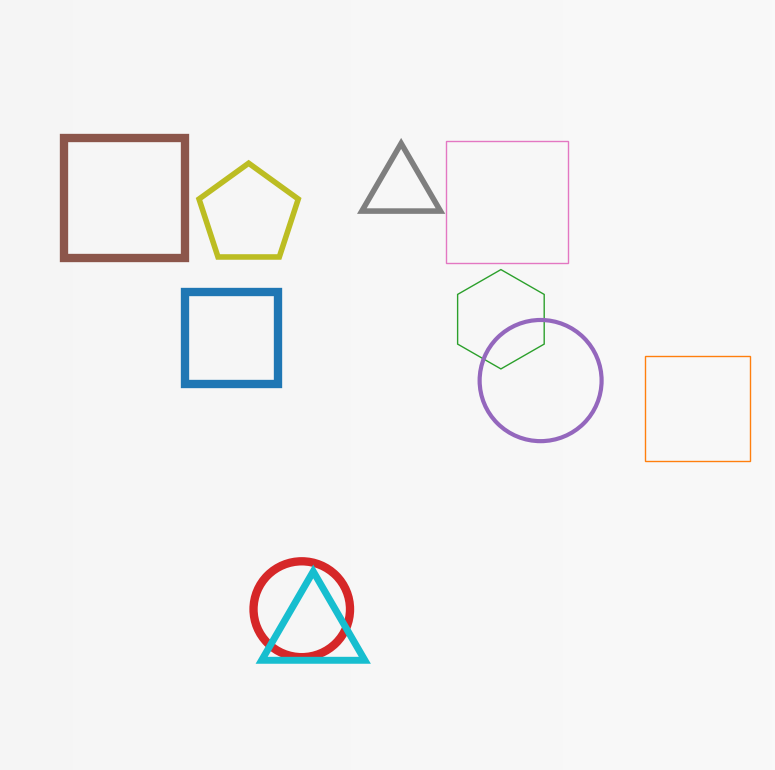[{"shape": "square", "thickness": 3, "radius": 0.3, "center": [0.299, 0.561]}, {"shape": "square", "thickness": 0.5, "radius": 0.34, "center": [0.899, 0.47]}, {"shape": "hexagon", "thickness": 0.5, "radius": 0.32, "center": [0.646, 0.585]}, {"shape": "circle", "thickness": 3, "radius": 0.31, "center": [0.389, 0.209]}, {"shape": "circle", "thickness": 1.5, "radius": 0.39, "center": [0.698, 0.506]}, {"shape": "square", "thickness": 3, "radius": 0.39, "center": [0.161, 0.743]}, {"shape": "square", "thickness": 0.5, "radius": 0.39, "center": [0.654, 0.738]}, {"shape": "triangle", "thickness": 2, "radius": 0.29, "center": [0.518, 0.755]}, {"shape": "pentagon", "thickness": 2, "radius": 0.34, "center": [0.321, 0.721]}, {"shape": "triangle", "thickness": 2.5, "radius": 0.38, "center": [0.404, 0.181]}]